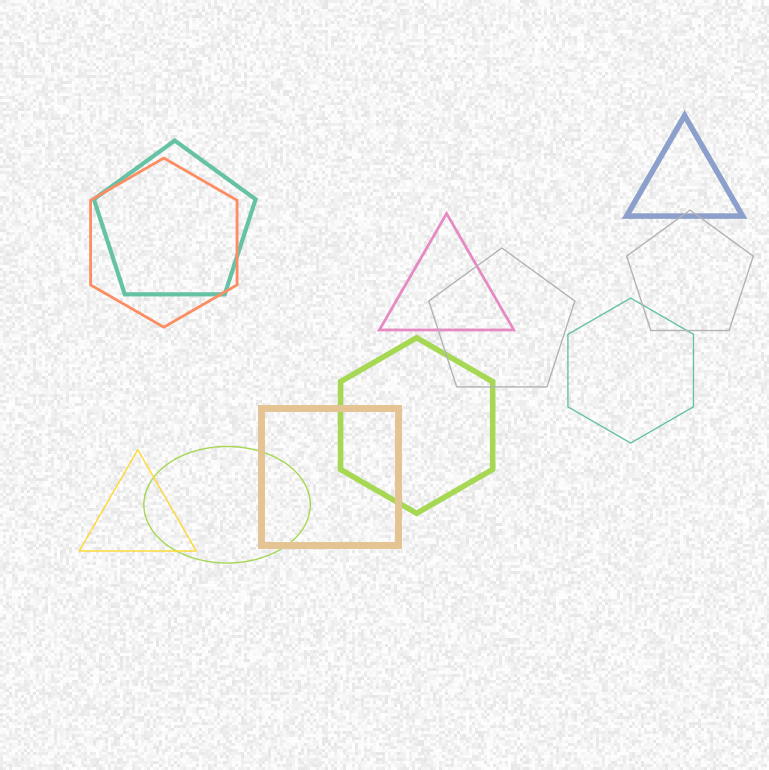[{"shape": "hexagon", "thickness": 0.5, "radius": 0.47, "center": [0.819, 0.519]}, {"shape": "pentagon", "thickness": 1.5, "radius": 0.55, "center": [0.227, 0.707]}, {"shape": "hexagon", "thickness": 1, "radius": 0.55, "center": [0.213, 0.685]}, {"shape": "triangle", "thickness": 2, "radius": 0.44, "center": [0.889, 0.763]}, {"shape": "triangle", "thickness": 1, "radius": 0.5, "center": [0.58, 0.622]}, {"shape": "oval", "thickness": 0.5, "radius": 0.54, "center": [0.295, 0.344]}, {"shape": "hexagon", "thickness": 2, "radius": 0.57, "center": [0.541, 0.447]}, {"shape": "triangle", "thickness": 0.5, "radius": 0.44, "center": [0.179, 0.328]}, {"shape": "square", "thickness": 2.5, "radius": 0.44, "center": [0.427, 0.381]}, {"shape": "pentagon", "thickness": 0.5, "radius": 0.43, "center": [0.896, 0.641]}, {"shape": "pentagon", "thickness": 0.5, "radius": 0.5, "center": [0.652, 0.578]}]